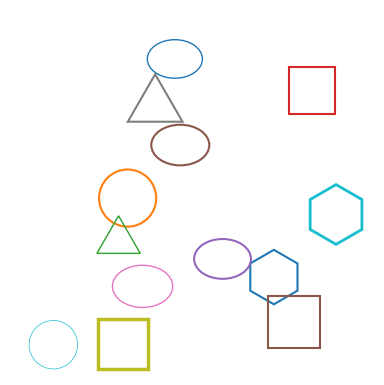[{"shape": "hexagon", "thickness": 1.5, "radius": 0.35, "center": [0.711, 0.28]}, {"shape": "oval", "thickness": 1, "radius": 0.36, "center": [0.454, 0.847]}, {"shape": "circle", "thickness": 1.5, "radius": 0.37, "center": [0.332, 0.485]}, {"shape": "triangle", "thickness": 1, "radius": 0.33, "center": [0.308, 0.374]}, {"shape": "square", "thickness": 1.5, "radius": 0.3, "center": [0.811, 0.765]}, {"shape": "oval", "thickness": 1.5, "radius": 0.37, "center": [0.578, 0.328]}, {"shape": "oval", "thickness": 1.5, "radius": 0.38, "center": [0.468, 0.623]}, {"shape": "square", "thickness": 1.5, "radius": 0.34, "center": [0.764, 0.164]}, {"shape": "oval", "thickness": 1, "radius": 0.39, "center": [0.37, 0.256]}, {"shape": "triangle", "thickness": 1.5, "radius": 0.41, "center": [0.403, 0.725]}, {"shape": "square", "thickness": 2.5, "radius": 0.32, "center": [0.32, 0.106]}, {"shape": "circle", "thickness": 0.5, "radius": 0.31, "center": [0.139, 0.105]}, {"shape": "hexagon", "thickness": 2, "radius": 0.39, "center": [0.873, 0.443]}]